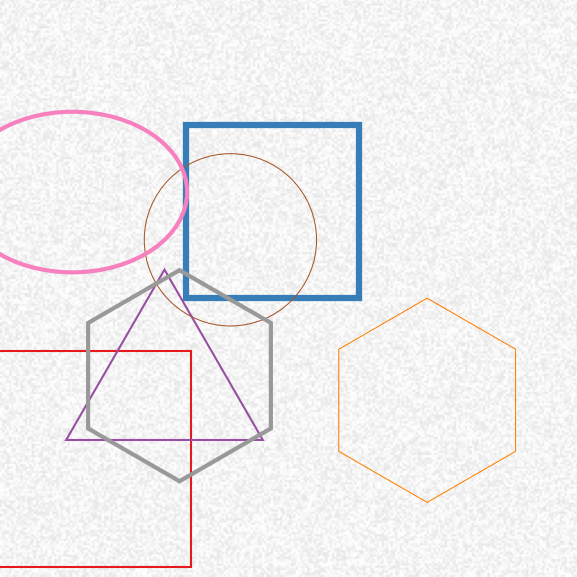[{"shape": "square", "thickness": 1, "radius": 0.94, "center": [0.144, 0.204]}, {"shape": "square", "thickness": 3, "radius": 0.75, "center": [0.472, 0.633]}, {"shape": "triangle", "thickness": 1, "radius": 0.98, "center": [0.285, 0.336]}, {"shape": "hexagon", "thickness": 0.5, "radius": 0.88, "center": [0.74, 0.306]}, {"shape": "circle", "thickness": 0.5, "radius": 0.75, "center": [0.399, 0.584]}, {"shape": "oval", "thickness": 2, "radius": 0.99, "center": [0.125, 0.667]}, {"shape": "hexagon", "thickness": 2, "radius": 0.91, "center": [0.311, 0.349]}]